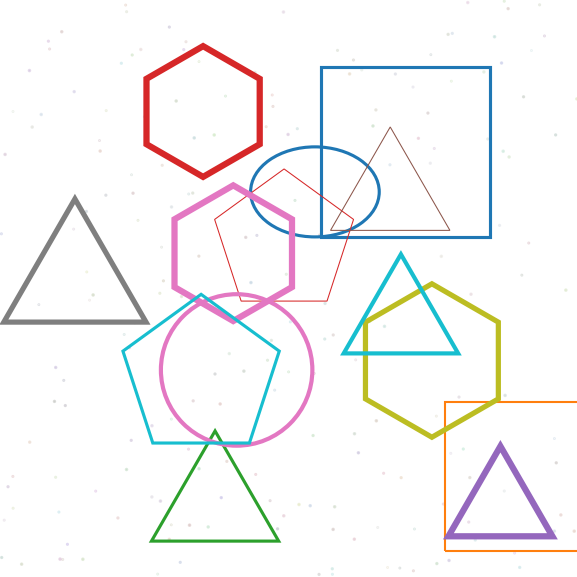[{"shape": "square", "thickness": 1.5, "radius": 0.73, "center": [0.702, 0.736]}, {"shape": "oval", "thickness": 1.5, "radius": 0.56, "center": [0.545, 0.667]}, {"shape": "square", "thickness": 1, "radius": 0.64, "center": [0.9, 0.174]}, {"shape": "triangle", "thickness": 1.5, "radius": 0.64, "center": [0.372, 0.126]}, {"shape": "hexagon", "thickness": 3, "radius": 0.57, "center": [0.352, 0.806]}, {"shape": "pentagon", "thickness": 0.5, "radius": 0.63, "center": [0.492, 0.58]}, {"shape": "triangle", "thickness": 3, "radius": 0.52, "center": [0.867, 0.122]}, {"shape": "triangle", "thickness": 0.5, "radius": 0.6, "center": [0.676, 0.66]}, {"shape": "circle", "thickness": 2, "radius": 0.66, "center": [0.41, 0.359]}, {"shape": "hexagon", "thickness": 3, "radius": 0.59, "center": [0.404, 0.561]}, {"shape": "triangle", "thickness": 2.5, "radius": 0.71, "center": [0.13, 0.512]}, {"shape": "hexagon", "thickness": 2.5, "radius": 0.66, "center": [0.748, 0.375]}, {"shape": "pentagon", "thickness": 1.5, "radius": 0.71, "center": [0.348, 0.347]}, {"shape": "triangle", "thickness": 2, "radius": 0.57, "center": [0.694, 0.444]}]